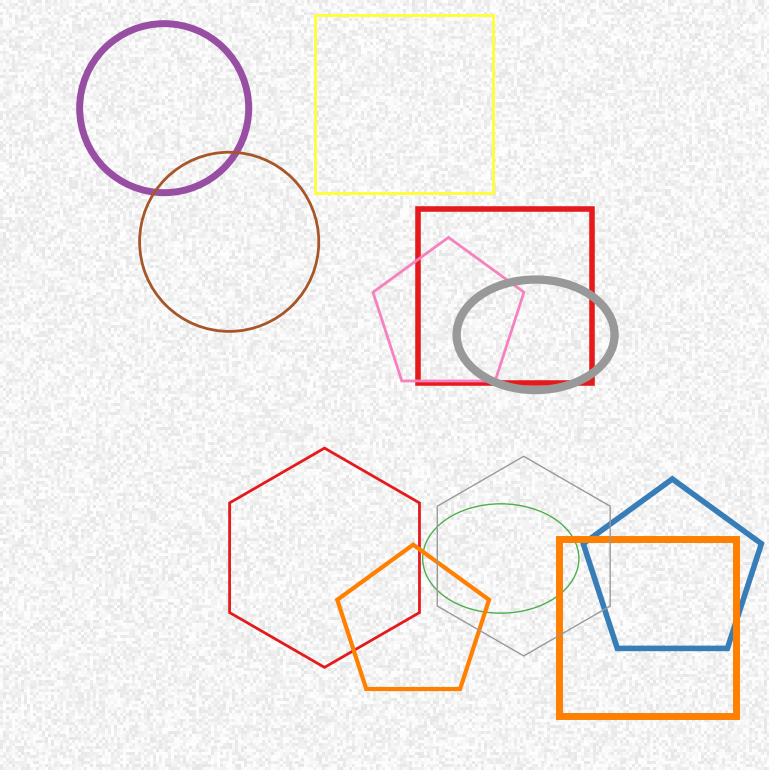[{"shape": "hexagon", "thickness": 1, "radius": 0.71, "center": [0.421, 0.276]}, {"shape": "square", "thickness": 2, "radius": 0.56, "center": [0.655, 0.616]}, {"shape": "pentagon", "thickness": 2, "radius": 0.61, "center": [0.873, 0.256]}, {"shape": "oval", "thickness": 0.5, "radius": 0.51, "center": [0.65, 0.275]}, {"shape": "circle", "thickness": 2.5, "radius": 0.55, "center": [0.213, 0.86]}, {"shape": "pentagon", "thickness": 1.5, "radius": 0.52, "center": [0.537, 0.189]}, {"shape": "square", "thickness": 2.5, "radius": 0.57, "center": [0.841, 0.185]}, {"shape": "square", "thickness": 1, "radius": 0.58, "center": [0.524, 0.865]}, {"shape": "circle", "thickness": 1, "radius": 0.58, "center": [0.298, 0.686]}, {"shape": "pentagon", "thickness": 1, "radius": 0.52, "center": [0.582, 0.589]}, {"shape": "oval", "thickness": 3, "radius": 0.51, "center": [0.696, 0.565]}, {"shape": "hexagon", "thickness": 0.5, "radius": 0.65, "center": [0.68, 0.278]}]